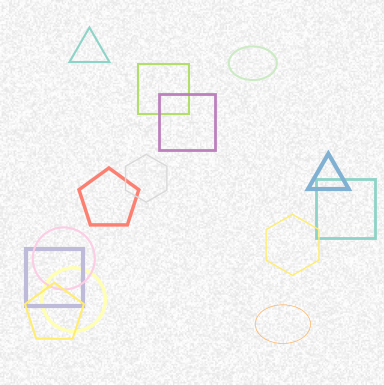[{"shape": "square", "thickness": 2, "radius": 0.39, "center": [0.897, 0.459]}, {"shape": "triangle", "thickness": 1.5, "radius": 0.3, "center": [0.232, 0.869]}, {"shape": "circle", "thickness": 2.5, "radius": 0.41, "center": [0.191, 0.222]}, {"shape": "square", "thickness": 3, "radius": 0.37, "center": [0.142, 0.279]}, {"shape": "pentagon", "thickness": 2.5, "radius": 0.41, "center": [0.283, 0.482]}, {"shape": "triangle", "thickness": 3, "radius": 0.31, "center": [0.853, 0.54]}, {"shape": "oval", "thickness": 0.5, "radius": 0.36, "center": [0.735, 0.158]}, {"shape": "square", "thickness": 1.5, "radius": 0.33, "center": [0.425, 0.769]}, {"shape": "circle", "thickness": 1.5, "radius": 0.4, "center": [0.166, 0.329]}, {"shape": "hexagon", "thickness": 1, "radius": 0.31, "center": [0.38, 0.537]}, {"shape": "square", "thickness": 2, "radius": 0.36, "center": [0.486, 0.683]}, {"shape": "oval", "thickness": 1.5, "radius": 0.31, "center": [0.657, 0.836]}, {"shape": "hexagon", "thickness": 1, "radius": 0.4, "center": [0.76, 0.364]}, {"shape": "pentagon", "thickness": 1.5, "radius": 0.4, "center": [0.141, 0.185]}]